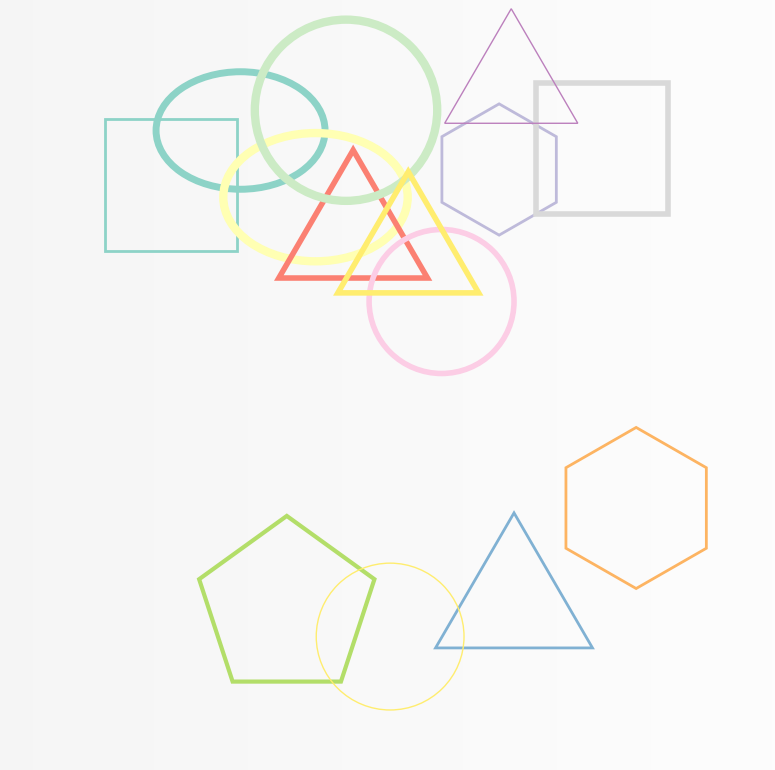[{"shape": "square", "thickness": 1, "radius": 0.43, "center": [0.221, 0.76]}, {"shape": "oval", "thickness": 2.5, "radius": 0.55, "center": [0.31, 0.831]}, {"shape": "oval", "thickness": 3, "radius": 0.59, "center": [0.407, 0.744]}, {"shape": "hexagon", "thickness": 1, "radius": 0.43, "center": [0.644, 0.78]}, {"shape": "triangle", "thickness": 2, "radius": 0.55, "center": [0.456, 0.694]}, {"shape": "triangle", "thickness": 1, "radius": 0.58, "center": [0.663, 0.217]}, {"shape": "hexagon", "thickness": 1, "radius": 0.52, "center": [0.821, 0.34]}, {"shape": "pentagon", "thickness": 1.5, "radius": 0.59, "center": [0.37, 0.211]}, {"shape": "circle", "thickness": 2, "radius": 0.47, "center": [0.57, 0.608]}, {"shape": "square", "thickness": 2, "radius": 0.42, "center": [0.777, 0.807]}, {"shape": "triangle", "thickness": 0.5, "radius": 0.5, "center": [0.66, 0.889]}, {"shape": "circle", "thickness": 3, "radius": 0.59, "center": [0.446, 0.857]}, {"shape": "circle", "thickness": 0.5, "radius": 0.48, "center": [0.503, 0.173]}, {"shape": "triangle", "thickness": 2, "radius": 0.52, "center": [0.527, 0.672]}]